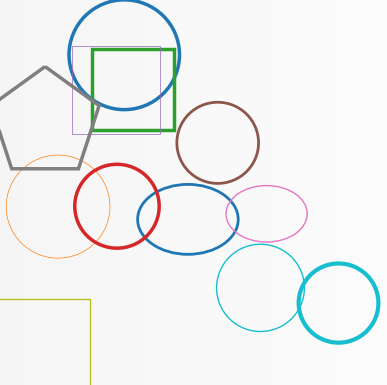[{"shape": "oval", "thickness": 2, "radius": 0.65, "center": [0.485, 0.43]}, {"shape": "circle", "thickness": 2.5, "radius": 0.71, "center": [0.321, 0.858]}, {"shape": "circle", "thickness": 0.5, "radius": 0.67, "center": [0.15, 0.463]}, {"shape": "square", "thickness": 2.5, "radius": 0.53, "center": [0.342, 0.767]}, {"shape": "circle", "thickness": 2.5, "radius": 0.54, "center": [0.302, 0.464]}, {"shape": "square", "thickness": 0.5, "radius": 0.57, "center": [0.299, 0.767]}, {"shape": "circle", "thickness": 2, "radius": 0.53, "center": [0.562, 0.629]}, {"shape": "oval", "thickness": 1, "radius": 0.52, "center": [0.688, 0.445]}, {"shape": "pentagon", "thickness": 2.5, "radius": 0.73, "center": [0.116, 0.68]}, {"shape": "square", "thickness": 1, "radius": 0.6, "center": [0.113, 0.105]}, {"shape": "circle", "thickness": 1, "radius": 0.57, "center": [0.672, 0.252]}, {"shape": "circle", "thickness": 3, "radius": 0.51, "center": [0.874, 0.213]}]